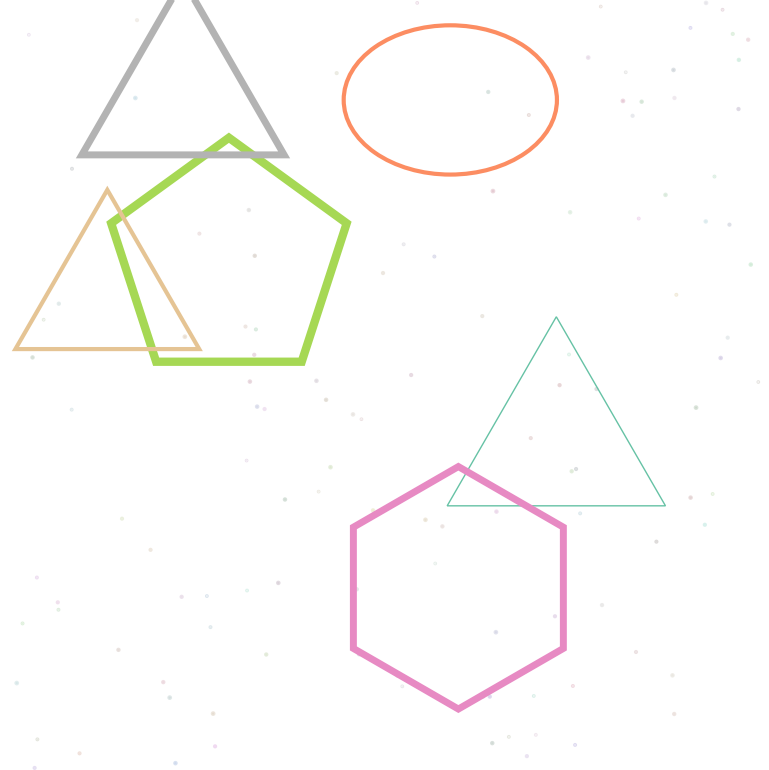[{"shape": "triangle", "thickness": 0.5, "radius": 0.82, "center": [0.722, 0.425]}, {"shape": "oval", "thickness": 1.5, "radius": 0.69, "center": [0.585, 0.87]}, {"shape": "hexagon", "thickness": 2.5, "radius": 0.79, "center": [0.595, 0.237]}, {"shape": "pentagon", "thickness": 3, "radius": 0.8, "center": [0.297, 0.66]}, {"shape": "triangle", "thickness": 1.5, "radius": 0.69, "center": [0.139, 0.616]}, {"shape": "triangle", "thickness": 2.5, "radius": 0.76, "center": [0.238, 0.875]}]